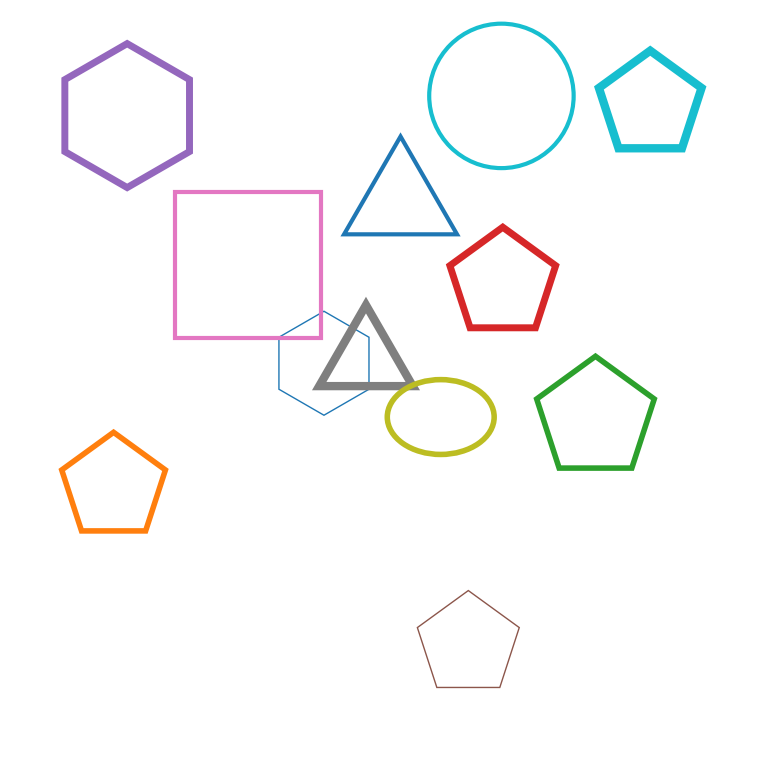[{"shape": "triangle", "thickness": 1.5, "radius": 0.42, "center": [0.52, 0.738]}, {"shape": "hexagon", "thickness": 0.5, "radius": 0.34, "center": [0.421, 0.528]}, {"shape": "pentagon", "thickness": 2, "radius": 0.35, "center": [0.148, 0.368]}, {"shape": "pentagon", "thickness": 2, "radius": 0.4, "center": [0.773, 0.457]}, {"shape": "pentagon", "thickness": 2.5, "radius": 0.36, "center": [0.653, 0.633]}, {"shape": "hexagon", "thickness": 2.5, "radius": 0.47, "center": [0.165, 0.85]}, {"shape": "pentagon", "thickness": 0.5, "radius": 0.35, "center": [0.608, 0.163]}, {"shape": "square", "thickness": 1.5, "radius": 0.47, "center": [0.322, 0.655]}, {"shape": "triangle", "thickness": 3, "radius": 0.35, "center": [0.475, 0.534]}, {"shape": "oval", "thickness": 2, "radius": 0.35, "center": [0.572, 0.458]}, {"shape": "pentagon", "thickness": 3, "radius": 0.35, "center": [0.844, 0.864]}, {"shape": "circle", "thickness": 1.5, "radius": 0.47, "center": [0.651, 0.875]}]